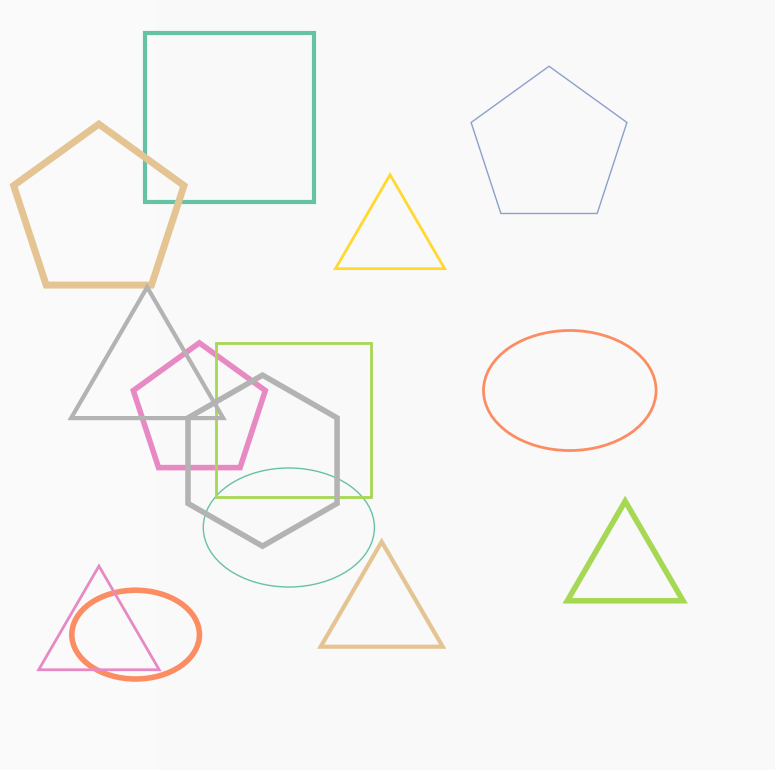[{"shape": "oval", "thickness": 0.5, "radius": 0.55, "center": [0.373, 0.315]}, {"shape": "square", "thickness": 1.5, "radius": 0.55, "center": [0.296, 0.847]}, {"shape": "oval", "thickness": 2, "radius": 0.41, "center": [0.175, 0.176]}, {"shape": "oval", "thickness": 1, "radius": 0.56, "center": [0.735, 0.493]}, {"shape": "pentagon", "thickness": 0.5, "radius": 0.53, "center": [0.708, 0.808]}, {"shape": "pentagon", "thickness": 2, "radius": 0.45, "center": [0.257, 0.465]}, {"shape": "triangle", "thickness": 1, "radius": 0.45, "center": [0.128, 0.175]}, {"shape": "square", "thickness": 1, "radius": 0.5, "center": [0.379, 0.455]}, {"shape": "triangle", "thickness": 2, "radius": 0.43, "center": [0.807, 0.263]}, {"shape": "triangle", "thickness": 1, "radius": 0.41, "center": [0.503, 0.692]}, {"shape": "pentagon", "thickness": 2.5, "radius": 0.58, "center": [0.128, 0.723]}, {"shape": "triangle", "thickness": 1.5, "radius": 0.45, "center": [0.493, 0.206]}, {"shape": "triangle", "thickness": 1.5, "radius": 0.57, "center": [0.19, 0.514]}, {"shape": "hexagon", "thickness": 2, "radius": 0.56, "center": [0.339, 0.402]}]